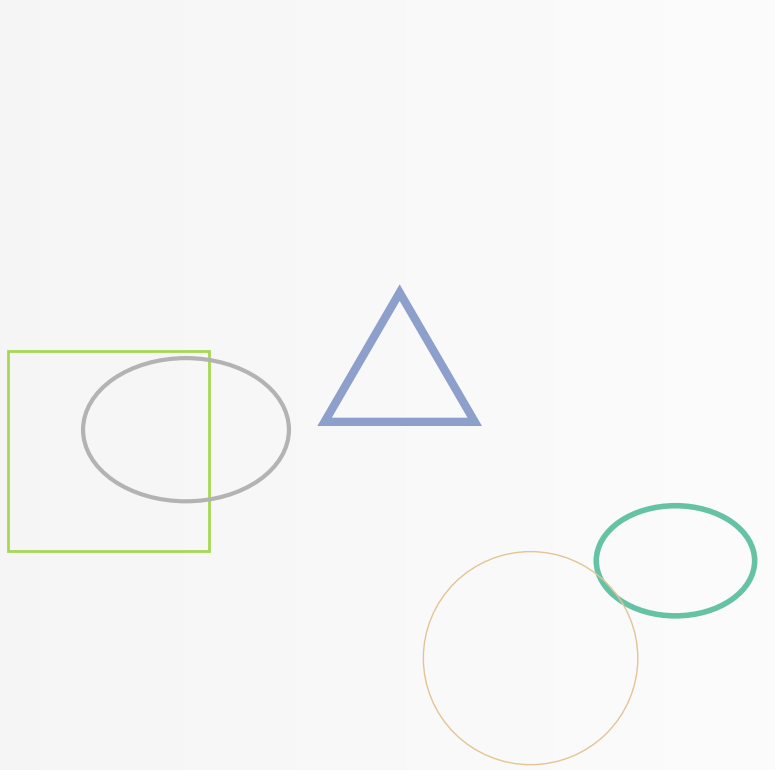[{"shape": "oval", "thickness": 2, "radius": 0.51, "center": [0.872, 0.272]}, {"shape": "triangle", "thickness": 3, "radius": 0.56, "center": [0.516, 0.508]}, {"shape": "square", "thickness": 1, "radius": 0.65, "center": [0.14, 0.414]}, {"shape": "circle", "thickness": 0.5, "radius": 0.69, "center": [0.685, 0.145]}, {"shape": "oval", "thickness": 1.5, "radius": 0.66, "center": [0.24, 0.442]}]